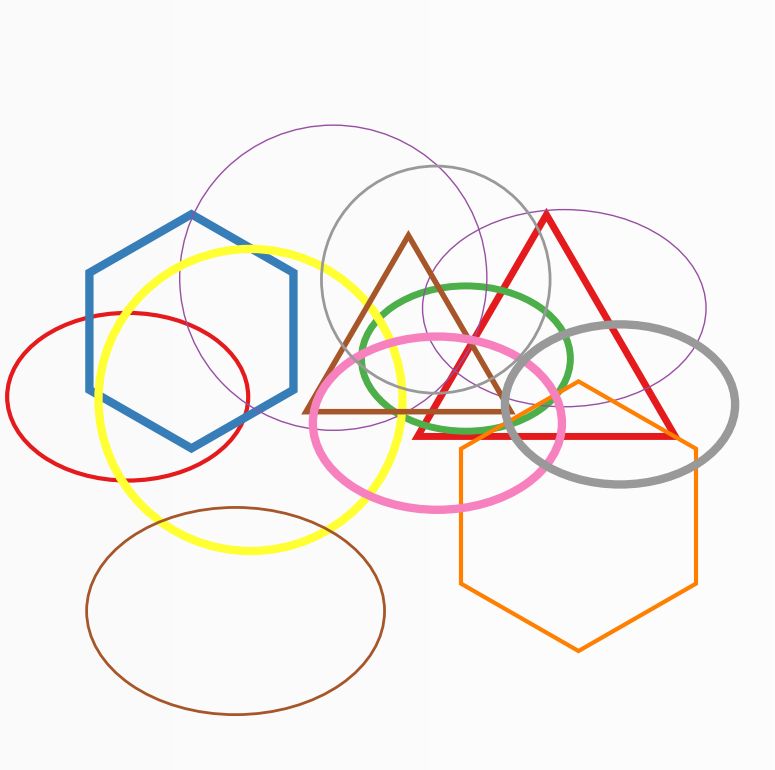[{"shape": "triangle", "thickness": 2.5, "radius": 0.96, "center": [0.705, 0.529]}, {"shape": "oval", "thickness": 1.5, "radius": 0.78, "center": [0.165, 0.485]}, {"shape": "hexagon", "thickness": 3, "radius": 0.76, "center": [0.247, 0.57]}, {"shape": "oval", "thickness": 2.5, "radius": 0.67, "center": [0.601, 0.534]}, {"shape": "oval", "thickness": 0.5, "radius": 0.91, "center": [0.728, 0.6]}, {"shape": "circle", "thickness": 0.5, "radius": 0.99, "center": [0.43, 0.639]}, {"shape": "hexagon", "thickness": 1.5, "radius": 0.88, "center": [0.746, 0.33]}, {"shape": "circle", "thickness": 3, "radius": 0.98, "center": [0.323, 0.481]}, {"shape": "oval", "thickness": 1, "radius": 0.96, "center": [0.304, 0.206]}, {"shape": "triangle", "thickness": 2, "radius": 0.76, "center": [0.527, 0.542]}, {"shape": "oval", "thickness": 3, "radius": 0.8, "center": [0.564, 0.45]}, {"shape": "circle", "thickness": 1, "radius": 0.74, "center": [0.562, 0.637]}, {"shape": "oval", "thickness": 3, "radius": 0.74, "center": [0.8, 0.475]}]